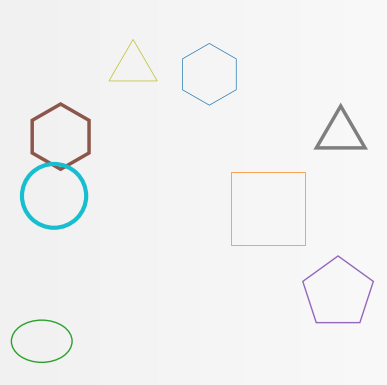[{"shape": "hexagon", "thickness": 0.5, "radius": 0.4, "center": [0.54, 0.807]}, {"shape": "square", "thickness": 0.5, "radius": 0.48, "center": [0.691, 0.458]}, {"shape": "oval", "thickness": 1, "radius": 0.39, "center": [0.108, 0.114]}, {"shape": "pentagon", "thickness": 1, "radius": 0.48, "center": [0.872, 0.239]}, {"shape": "hexagon", "thickness": 2.5, "radius": 0.42, "center": [0.156, 0.645]}, {"shape": "triangle", "thickness": 2.5, "radius": 0.36, "center": [0.879, 0.652]}, {"shape": "triangle", "thickness": 0.5, "radius": 0.36, "center": [0.343, 0.826]}, {"shape": "circle", "thickness": 3, "radius": 0.41, "center": [0.14, 0.491]}]